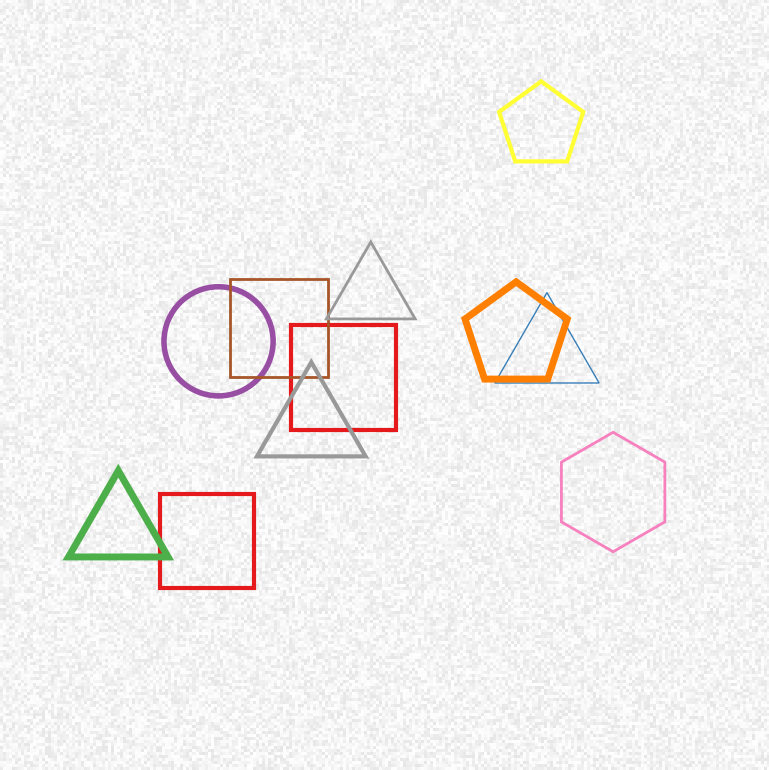[{"shape": "square", "thickness": 1.5, "radius": 0.34, "center": [0.446, 0.509]}, {"shape": "square", "thickness": 1.5, "radius": 0.31, "center": [0.269, 0.298]}, {"shape": "triangle", "thickness": 0.5, "radius": 0.39, "center": [0.71, 0.542]}, {"shape": "triangle", "thickness": 2.5, "radius": 0.37, "center": [0.154, 0.314]}, {"shape": "circle", "thickness": 2, "radius": 0.35, "center": [0.284, 0.557]}, {"shape": "pentagon", "thickness": 2.5, "radius": 0.35, "center": [0.67, 0.564]}, {"shape": "pentagon", "thickness": 1.5, "radius": 0.29, "center": [0.703, 0.837]}, {"shape": "square", "thickness": 1, "radius": 0.32, "center": [0.362, 0.574]}, {"shape": "hexagon", "thickness": 1, "radius": 0.39, "center": [0.796, 0.361]}, {"shape": "triangle", "thickness": 1.5, "radius": 0.41, "center": [0.404, 0.448]}, {"shape": "triangle", "thickness": 1, "radius": 0.33, "center": [0.482, 0.619]}]